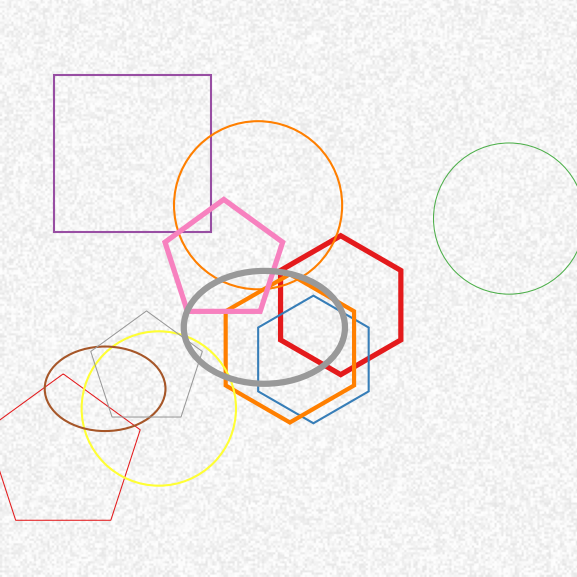[{"shape": "pentagon", "thickness": 0.5, "radius": 0.7, "center": [0.11, 0.212]}, {"shape": "hexagon", "thickness": 2.5, "radius": 0.6, "center": [0.59, 0.471]}, {"shape": "hexagon", "thickness": 1, "radius": 0.55, "center": [0.543, 0.377]}, {"shape": "circle", "thickness": 0.5, "radius": 0.65, "center": [0.882, 0.621]}, {"shape": "square", "thickness": 1, "radius": 0.68, "center": [0.229, 0.734]}, {"shape": "circle", "thickness": 1, "radius": 0.73, "center": [0.447, 0.644]}, {"shape": "hexagon", "thickness": 2, "radius": 0.64, "center": [0.502, 0.396]}, {"shape": "circle", "thickness": 1, "radius": 0.67, "center": [0.275, 0.292]}, {"shape": "oval", "thickness": 1, "radius": 0.52, "center": [0.182, 0.326]}, {"shape": "pentagon", "thickness": 2.5, "radius": 0.54, "center": [0.388, 0.547]}, {"shape": "oval", "thickness": 3, "radius": 0.7, "center": [0.458, 0.432]}, {"shape": "pentagon", "thickness": 0.5, "radius": 0.51, "center": [0.254, 0.359]}]